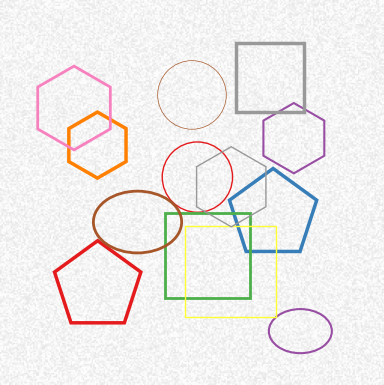[{"shape": "pentagon", "thickness": 2.5, "radius": 0.59, "center": [0.254, 0.257]}, {"shape": "circle", "thickness": 1, "radius": 0.46, "center": [0.513, 0.54]}, {"shape": "pentagon", "thickness": 2.5, "radius": 0.6, "center": [0.709, 0.443]}, {"shape": "square", "thickness": 2, "radius": 0.55, "center": [0.538, 0.337]}, {"shape": "oval", "thickness": 1.5, "radius": 0.41, "center": [0.78, 0.14]}, {"shape": "hexagon", "thickness": 1.5, "radius": 0.46, "center": [0.763, 0.641]}, {"shape": "hexagon", "thickness": 2.5, "radius": 0.43, "center": [0.253, 0.623]}, {"shape": "square", "thickness": 1, "radius": 0.59, "center": [0.598, 0.294]}, {"shape": "oval", "thickness": 2, "radius": 0.57, "center": [0.357, 0.423]}, {"shape": "circle", "thickness": 0.5, "radius": 0.45, "center": [0.499, 0.753]}, {"shape": "hexagon", "thickness": 2, "radius": 0.54, "center": [0.192, 0.719]}, {"shape": "hexagon", "thickness": 1, "radius": 0.52, "center": [0.601, 0.515]}, {"shape": "square", "thickness": 2.5, "radius": 0.44, "center": [0.701, 0.799]}]